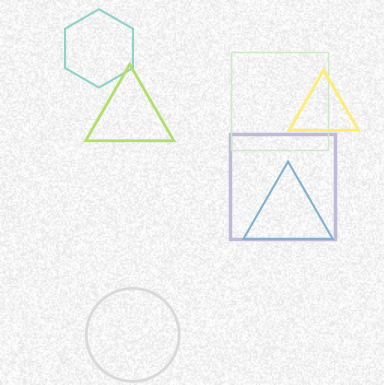[{"shape": "hexagon", "thickness": 1.5, "radius": 0.51, "center": [0.257, 0.874]}, {"shape": "square", "thickness": 2.5, "radius": 0.68, "center": [0.735, 0.515]}, {"shape": "triangle", "thickness": 1.5, "radius": 0.67, "center": [0.748, 0.446]}, {"shape": "triangle", "thickness": 2, "radius": 0.66, "center": [0.337, 0.7]}, {"shape": "circle", "thickness": 2, "radius": 0.6, "center": [0.345, 0.13]}, {"shape": "square", "thickness": 1, "radius": 0.63, "center": [0.726, 0.738]}, {"shape": "triangle", "thickness": 2, "radius": 0.52, "center": [0.841, 0.714]}]